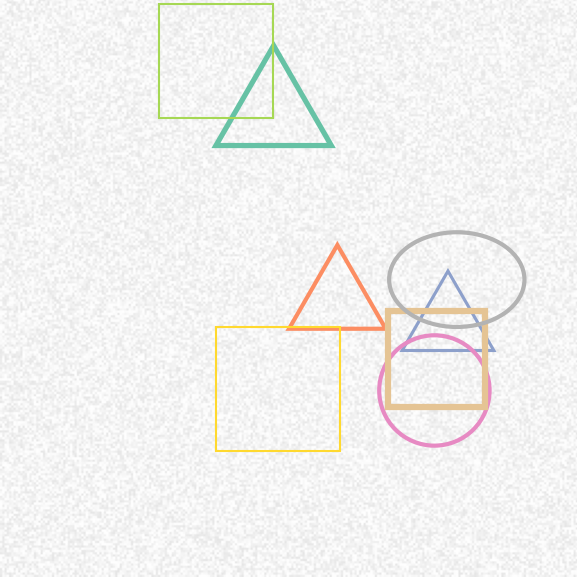[{"shape": "triangle", "thickness": 2.5, "radius": 0.58, "center": [0.474, 0.805]}, {"shape": "triangle", "thickness": 2, "radius": 0.48, "center": [0.584, 0.478]}, {"shape": "triangle", "thickness": 1.5, "radius": 0.46, "center": [0.776, 0.438]}, {"shape": "circle", "thickness": 2, "radius": 0.48, "center": [0.752, 0.323]}, {"shape": "square", "thickness": 1, "radius": 0.49, "center": [0.374, 0.894]}, {"shape": "square", "thickness": 1, "radius": 0.53, "center": [0.481, 0.326]}, {"shape": "square", "thickness": 3, "radius": 0.42, "center": [0.756, 0.378]}, {"shape": "oval", "thickness": 2, "radius": 0.59, "center": [0.791, 0.515]}]